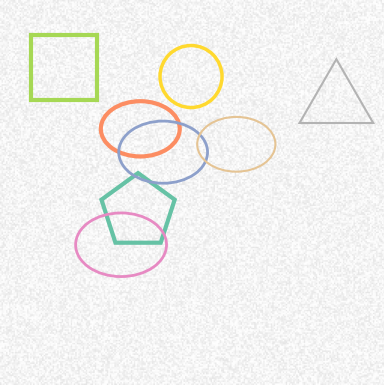[{"shape": "pentagon", "thickness": 3, "radius": 0.5, "center": [0.359, 0.45]}, {"shape": "oval", "thickness": 3, "radius": 0.51, "center": [0.364, 0.665]}, {"shape": "oval", "thickness": 2, "radius": 0.58, "center": [0.424, 0.605]}, {"shape": "oval", "thickness": 2, "radius": 0.59, "center": [0.314, 0.364]}, {"shape": "square", "thickness": 3, "radius": 0.43, "center": [0.167, 0.825]}, {"shape": "circle", "thickness": 2.5, "radius": 0.4, "center": [0.496, 0.801]}, {"shape": "oval", "thickness": 1.5, "radius": 0.51, "center": [0.614, 0.625]}, {"shape": "triangle", "thickness": 1.5, "radius": 0.55, "center": [0.874, 0.736]}]